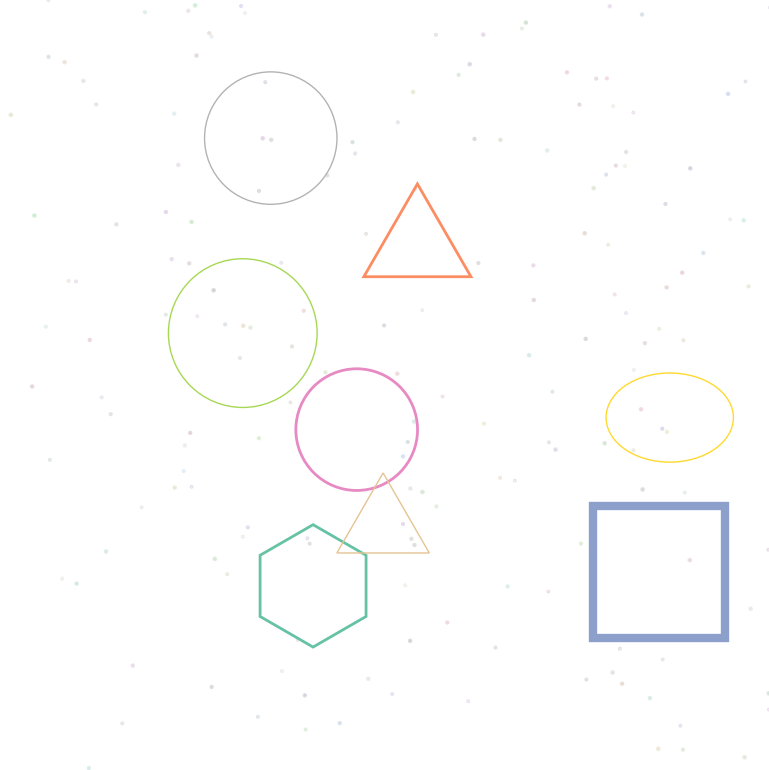[{"shape": "hexagon", "thickness": 1, "radius": 0.4, "center": [0.407, 0.239]}, {"shape": "triangle", "thickness": 1, "radius": 0.4, "center": [0.542, 0.681]}, {"shape": "square", "thickness": 3, "radius": 0.43, "center": [0.856, 0.257]}, {"shape": "circle", "thickness": 1, "radius": 0.4, "center": [0.463, 0.442]}, {"shape": "circle", "thickness": 0.5, "radius": 0.48, "center": [0.315, 0.567]}, {"shape": "oval", "thickness": 0.5, "radius": 0.41, "center": [0.87, 0.458]}, {"shape": "triangle", "thickness": 0.5, "radius": 0.35, "center": [0.498, 0.317]}, {"shape": "circle", "thickness": 0.5, "radius": 0.43, "center": [0.352, 0.821]}]